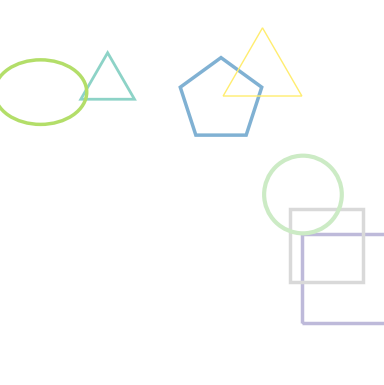[{"shape": "triangle", "thickness": 2, "radius": 0.4, "center": [0.28, 0.782]}, {"shape": "square", "thickness": 2.5, "radius": 0.58, "center": [0.899, 0.277]}, {"shape": "pentagon", "thickness": 2.5, "radius": 0.56, "center": [0.574, 0.739]}, {"shape": "oval", "thickness": 2.5, "radius": 0.6, "center": [0.105, 0.761]}, {"shape": "square", "thickness": 2.5, "radius": 0.48, "center": [0.848, 0.362]}, {"shape": "circle", "thickness": 3, "radius": 0.5, "center": [0.787, 0.495]}, {"shape": "triangle", "thickness": 1, "radius": 0.59, "center": [0.682, 0.81]}]